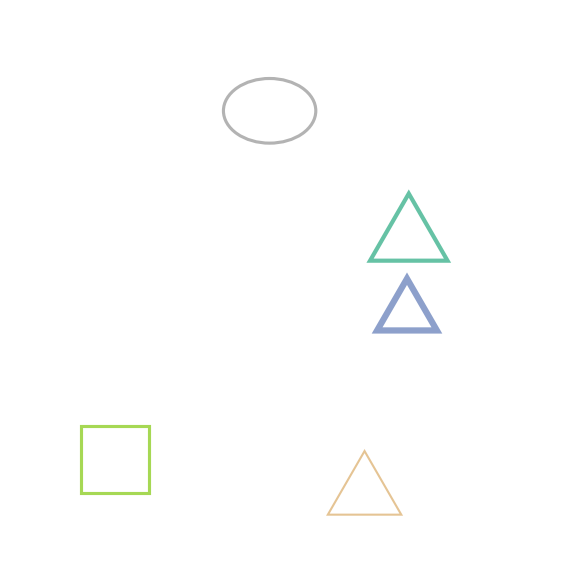[{"shape": "triangle", "thickness": 2, "radius": 0.39, "center": [0.708, 0.586]}, {"shape": "triangle", "thickness": 3, "radius": 0.3, "center": [0.705, 0.457]}, {"shape": "square", "thickness": 1.5, "radius": 0.29, "center": [0.199, 0.203]}, {"shape": "triangle", "thickness": 1, "radius": 0.37, "center": [0.631, 0.145]}, {"shape": "oval", "thickness": 1.5, "radius": 0.4, "center": [0.467, 0.807]}]